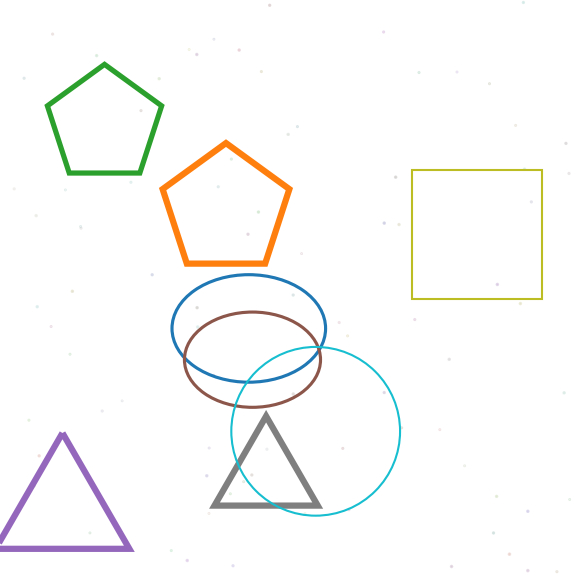[{"shape": "oval", "thickness": 1.5, "radius": 0.66, "center": [0.431, 0.43]}, {"shape": "pentagon", "thickness": 3, "radius": 0.58, "center": [0.391, 0.636]}, {"shape": "pentagon", "thickness": 2.5, "radius": 0.52, "center": [0.181, 0.784]}, {"shape": "triangle", "thickness": 3, "radius": 0.67, "center": [0.108, 0.116]}, {"shape": "oval", "thickness": 1.5, "radius": 0.59, "center": [0.437, 0.376]}, {"shape": "triangle", "thickness": 3, "radius": 0.52, "center": [0.461, 0.175]}, {"shape": "square", "thickness": 1, "radius": 0.56, "center": [0.826, 0.593]}, {"shape": "circle", "thickness": 1, "radius": 0.73, "center": [0.547, 0.252]}]